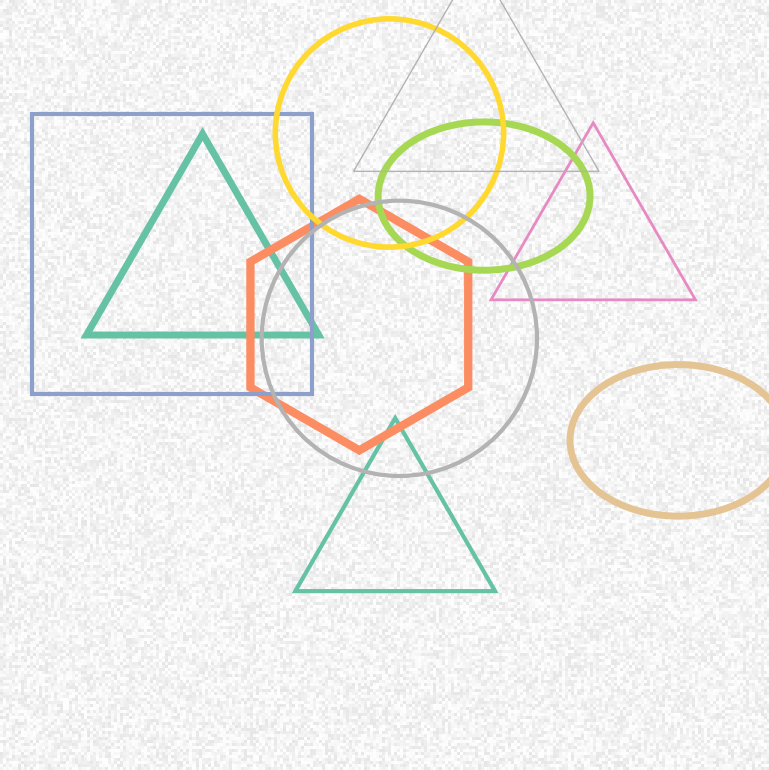[{"shape": "triangle", "thickness": 1.5, "radius": 0.75, "center": [0.513, 0.307]}, {"shape": "triangle", "thickness": 2.5, "radius": 0.87, "center": [0.263, 0.652]}, {"shape": "hexagon", "thickness": 3, "radius": 0.82, "center": [0.467, 0.578]}, {"shape": "square", "thickness": 1.5, "radius": 0.91, "center": [0.224, 0.67]}, {"shape": "triangle", "thickness": 1, "radius": 0.77, "center": [0.77, 0.687]}, {"shape": "oval", "thickness": 2.5, "radius": 0.69, "center": [0.629, 0.745]}, {"shape": "circle", "thickness": 2, "radius": 0.74, "center": [0.506, 0.827]}, {"shape": "oval", "thickness": 2.5, "radius": 0.7, "center": [0.881, 0.428]}, {"shape": "triangle", "thickness": 0.5, "radius": 0.92, "center": [0.619, 0.87]}, {"shape": "circle", "thickness": 1.5, "radius": 0.89, "center": [0.519, 0.561]}]